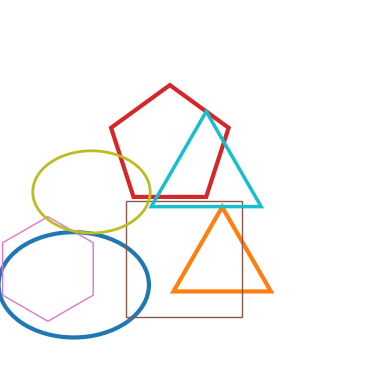[{"shape": "oval", "thickness": 3, "radius": 0.98, "center": [0.192, 0.26]}, {"shape": "triangle", "thickness": 3, "radius": 0.73, "center": [0.577, 0.316]}, {"shape": "pentagon", "thickness": 3, "radius": 0.8, "center": [0.441, 0.618]}, {"shape": "square", "thickness": 1, "radius": 0.75, "center": [0.478, 0.327]}, {"shape": "hexagon", "thickness": 1, "radius": 0.68, "center": [0.124, 0.301]}, {"shape": "oval", "thickness": 2, "radius": 0.76, "center": [0.238, 0.502]}, {"shape": "triangle", "thickness": 2.5, "radius": 0.82, "center": [0.536, 0.546]}]